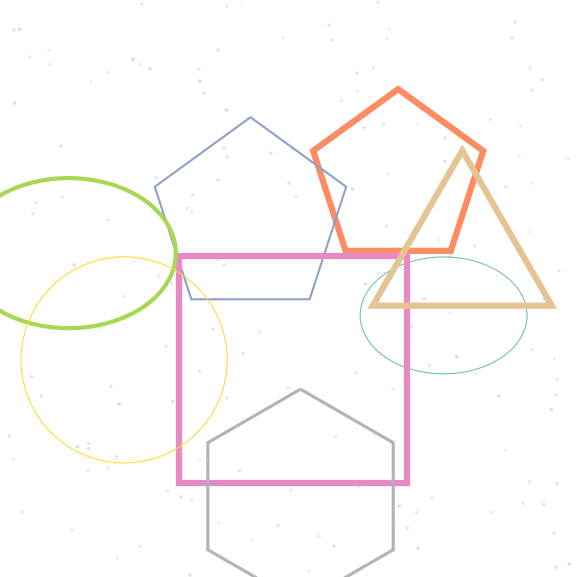[{"shape": "oval", "thickness": 0.5, "radius": 0.72, "center": [0.768, 0.453]}, {"shape": "pentagon", "thickness": 3, "radius": 0.77, "center": [0.69, 0.69]}, {"shape": "pentagon", "thickness": 1, "radius": 0.87, "center": [0.434, 0.622]}, {"shape": "square", "thickness": 3, "radius": 0.99, "center": [0.508, 0.359]}, {"shape": "oval", "thickness": 2, "radius": 0.93, "center": [0.119, 0.561]}, {"shape": "circle", "thickness": 0.5, "radius": 0.89, "center": [0.215, 0.376]}, {"shape": "triangle", "thickness": 3, "radius": 0.9, "center": [0.801, 0.559]}, {"shape": "hexagon", "thickness": 1.5, "radius": 0.93, "center": [0.52, 0.14]}]